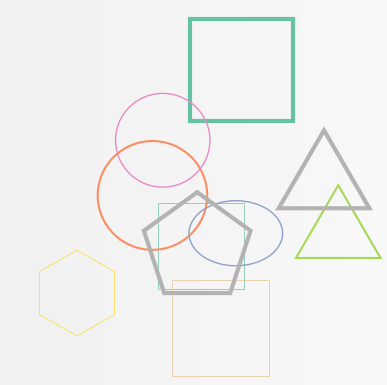[{"shape": "square", "thickness": 0.5, "radius": 0.56, "center": [0.518, 0.361]}, {"shape": "square", "thickness": 3, "radius": 0.66, "center": [0.623, 0.818]}, {"shape": "circle", "thickness": 1.5, "radius": 0.71, "center": [0.393, 0.492]}, {"shape": "oval", "thickness": 1, "radius": 0.6, "center": [0.609, 0.394]}, {"shape": "circle", "thickness": 1, "radius": 0.61, "center": [0.42, 0.636]}, {"shape": "triangle", "thickness": 1.5, "radius": 0.63, "center": [0.873, 0.393]}, {"shape": "hexagon", "thickness": 0.5, "radius": 0.56, "center": [0.199, 0.239]}, {"shape": "square", "thickness": 0.5, "radius": 0.62, "center": [0.569, 0.149]}, {"shape": "triangle", "thickness": 3, "radius": 0.68, "center": [0.836, 0.527]}, {"shape": "pentagon", "thickness": 3, "radius": 0.72, "center": [0.509, 0.356]}]